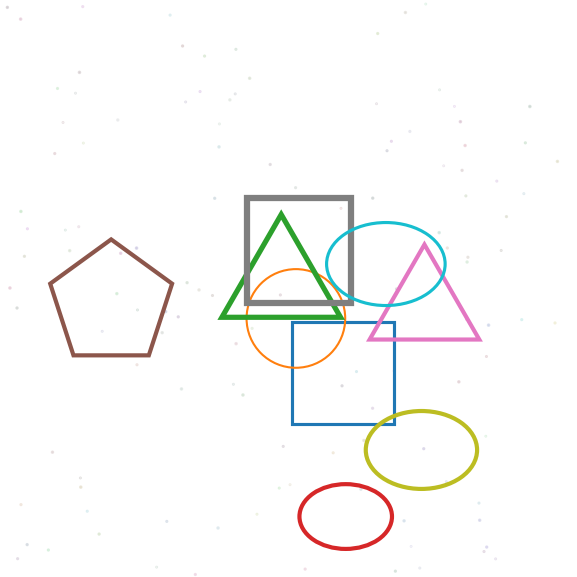[{"shape": "square", "thickness": 1.5, "radius": 0.44, "center": [0.594, 0.354]}, {"shape": "circle", "thickness": 1, "radius": 0.43, "center": [0.512, 0.448]}, {"shape": "triangle", "thickness": 2.5, "radius": 0.59, "center": [0.487, 0.509]}, {"shape": "oval", "thickness": 2, "radius": 0.4, "center": [0.599, 0.105]}, {"shape": "pentagon", "thickness": 2, "radius": 0.55, "center": [0.192, 0.474]}, {"shape": "triangle", "thickness": 2, "radius": 0.55, "center": [0.735, 0.466]}, {"shape": "square", "thickness": 3, "radius": 0.45, "center": [0.518, 0.565]}, {"shape": "oval", "thickness": 2, "radius": 0.48, "center": [0.73, 0.22]}, {"shape": "oval", "thickness": 1.5, "radius": 0.51, "center": [0.668, 0.542]}]